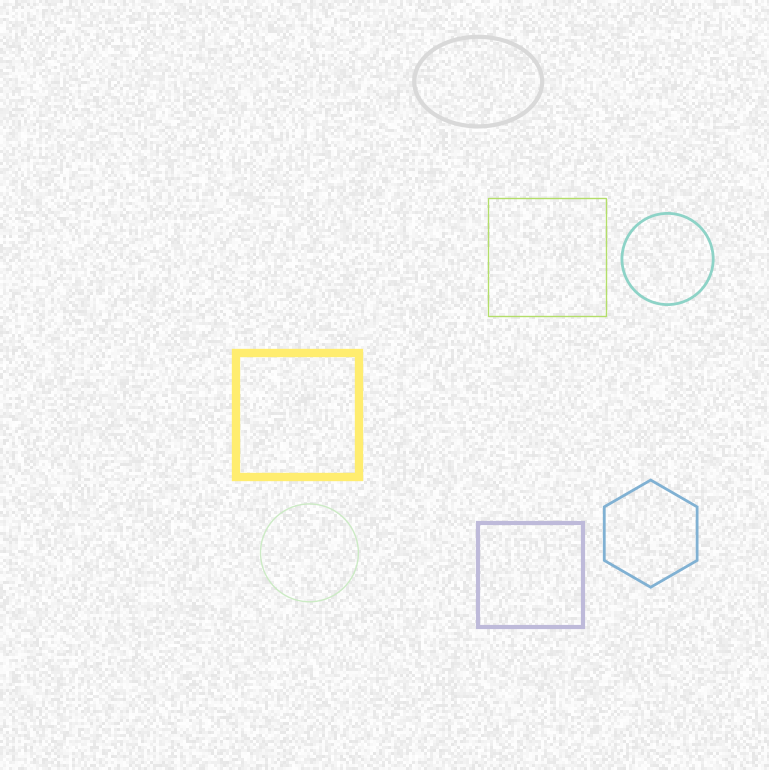[{"shape": "circle", "thickness": 1, "radius": 0.3, "center": [0.867, 0.664]}, {"shape": "square", "thickness": 1.5, "radius": 0.34, "center": [0.689, 0.253]}, {"shape": "hexagon", "thickness": 1, "radius": 0.35, "center": [0.845, 0.307]}, {"shape": "square", "thickness": 0.5, "radius": 0.38, "center": [0.71, 0.666]}, {"shape": "oval", "thickness": 1.5, "radius": 0.42, "center": [0.621, 0.894]}, {"shape": "circle", "thickness": 0.5, "radius": 0.32, "center": [0.402, 0.282]}, {"shape": "square", "thickness": 3, "radius": 0.4, "center": [0.387, 0.461]}]